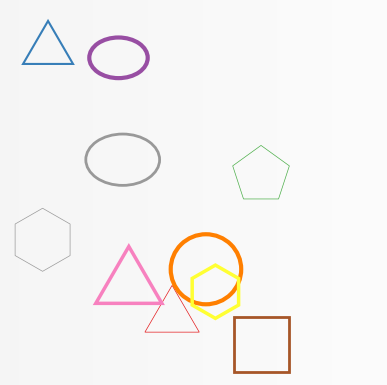[{"shape": "triangle", "thickness": 0.5, "radius": 0.4, "center": [0.444, 0.178]}, {"shape": "triangle", "thickness": 1.5, "radius": 0.37, "center": [0.124, 0.871]}, {"shape": "pentagon", "thickness": 0.5, "radius": 0.38, "center": [0.674, 0.545]}, {"shape": "oval", "thickness": 3, "radius": 0.38, "center": [0.306, 0.85]}, {"shape": "circle", "thickness": 3, "radius": 0.45, "center": [0.532, 0.301]}, {"shape": "hexagon", "thickness": 2.5, "radius": 0.35, "center": [0.556, 0.242]}, {"shape": "square", "thickness": 2, "radius": 0.35, "center": [0.675, 0.105]}, {"shape": "triangle", "thickness": 2.5, "radius": 0.49, "center": [0.332, 0.261]}, {"shape": "hexagon", "thickness": 0.5, "radius": 0.41, "center": [0.11, 0.377]}, {"shape": "oval", "thickness": 2, "radius": 0.48, "center": [0.317, 0.585]}]